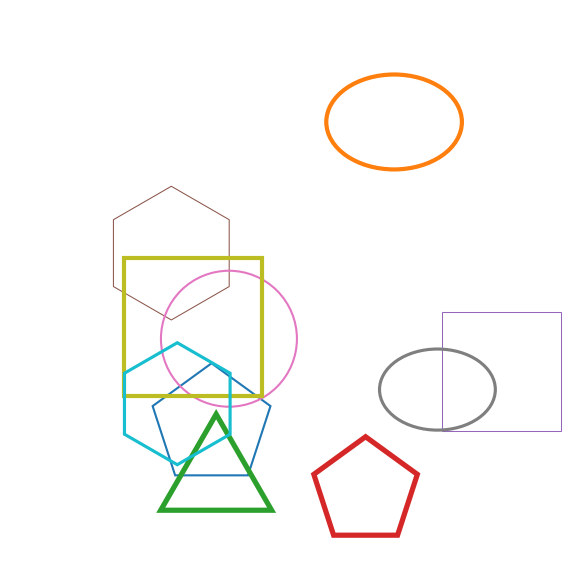[{"shape": "pentagon", "thickness": 1, "radius": 0.54, "center": [0.366, 0.263]}, {"shape": "oval", "thickness": 2, "radius": 0.59, "center": [0.682, 0.788]}, {"shape": "triangle", "thickness": 2.5, "radius": 0.55, "center": [0.374, 0.171]}, {"shape": "pentagon", "thickness": 2.5, "radius": 0.47, "center": [0.633, 0.149]}, {"shape": "square", "thickness": 0.5, "radius": 0.52, "center": [0.868, 0.356]}, {"shape": "hexagon", "thickness": 0.5, "radius": 0.58, "center": [0.297, 0.561]}, {"shape": "circle", "thickness": 1, "radius": 0.59, "center": [0.396, 0.413]}, {"shape": "oval", "thickness": 1.5, "radius": 0.5, "center": [0.757, 0.325]}, {"shape": "square", "thickness": 2, "radius": 0.6, "center": [0.334, 0.433]}, {"shape": "hexagon", "thickness": 1.5, "radius": 0.53, "center": [0.307, 0.3]}]